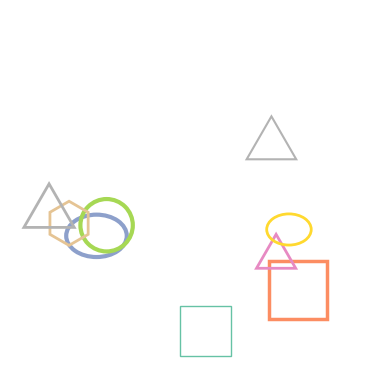[{"shape": "square", "thickness": 1, "radius": 0.33, "center": [0.534, 0.14]}, {"shape": "square", "thickness": 2.5, "radius": 0.38, "center": [0.775, 0.246]}, {"shape": "oval", "thickness": 3, "radius": 0.39, "center": [0.251, 0.387]}, {"shape": "triangle", "thickness": 2, "radius": 0.29, "center": [0.717, 0.333]}, {"shape": "circle", "thickness": 3, "radius": 0.34, "center": [0.277, 0.415]}, {"shape": "oval", "thickness": 2, "radius": 0.29, "center": [0.751, 0.404]}, {"shape": "hexagon", "thickness": 2, "radius": 0.29, "center": [0.179, 0.42]}, {"shape": "triangle", "thickness": 1.5, "radius": 0.37, "center": [0.705, 0.623]}, {"shape": "triangle", "thickness": 2, "radius": 0.38, "center": [0.127, 0.447]}]